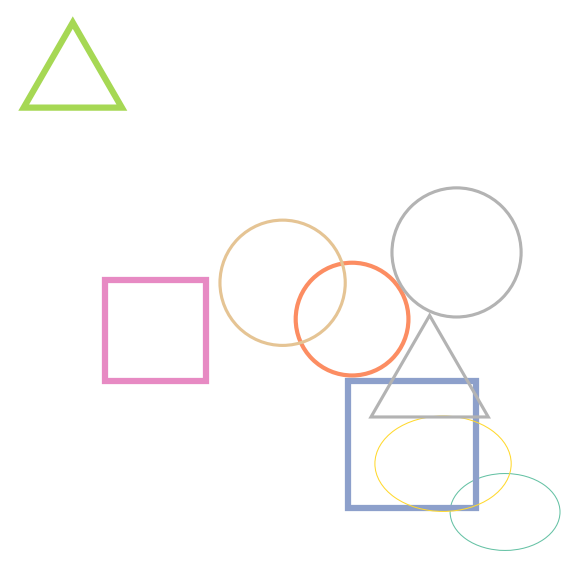[{"shape": "oval", "thickness": 0.5, "radius": 0.48, "center": [0.875, 0.113]}, {"shape": "circle", "thickness": 2, "radius": 0.49, "center": [0.61, 0.447]}, {"shape": "square", "thickness": 3, "radius": 0.55, "center": [0.713, 0.229]}, {"shape": "square", "thickness": 3, "radius": 0.44, "center": [0.27, 0.426]}, {"shape": "triangle", "thickness": 3, "radius": 0.49, "center": [0.126, 0.862]}, {"shape": "oval", "thickness": 0.5, "radius": 0.59, "center": [0.767, 0.196]}, {"shape": "circle", "thickness": 1.5, "radius": 0.54, "center": [0.489, 0.509]}, {"shape": "triangle", "thickness": 1.5, "radius": 0.59, "center": [0.744, 0.336]}, {"shape": "circle", "thickness": 1.5, "radius": 0.56, "center": [0.791, 0.562]}]